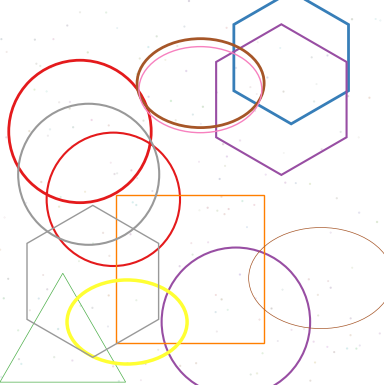[{"shape": "circle", "thickness": 1.5, "radius": 0.87, "center": [0.294, 0.482]}, {"shape": "circle", "thickness": 2, "radius": 0.92, "center": [0.208, 0.659]}, {"shape": "hexagon", "thickness": 2, "radius": 0.86, "center": [0.756, 0.85]}, {"shape": "triangle", "thickness": 0.5, "radius": 0.94, "center": [0.163, 0.102]}, {"shape": "hexagon", "thickness": 1.5, "radius": 0.98, "center": [0.731, 0.741]}, {"shape": "circle", "thickness": 1.5, "radius": 0.96, "center": [0.613, 0.164]}, {"shape": "square", "thickness": 1, "radius": 0.96, "center": [0.494, 0.301]}, {"shape": "oval", "thickness": 2.5, "radius": 0.78, "center": [0.33, 0.164]}, {"shape": "oval", "thickness": 0.5, "radius": 0.94, "center": [0.833, 0.278]}, {"shape": "oval", "thickness": 2, "radius": 0.82, "center": [0.521, 0.784]}, {"shape": "oval", "thickness": 1, "radius": 0.8, "center": [0.52, 0.767]}, {"shape": "circle", "thickness": 1.5, "radius": 0.92, "center": [0.23, 0.547]}, {"shape": "hexagon", "thickness": 1, "radius": 0.99, "center": [0.241, 0.269]}]